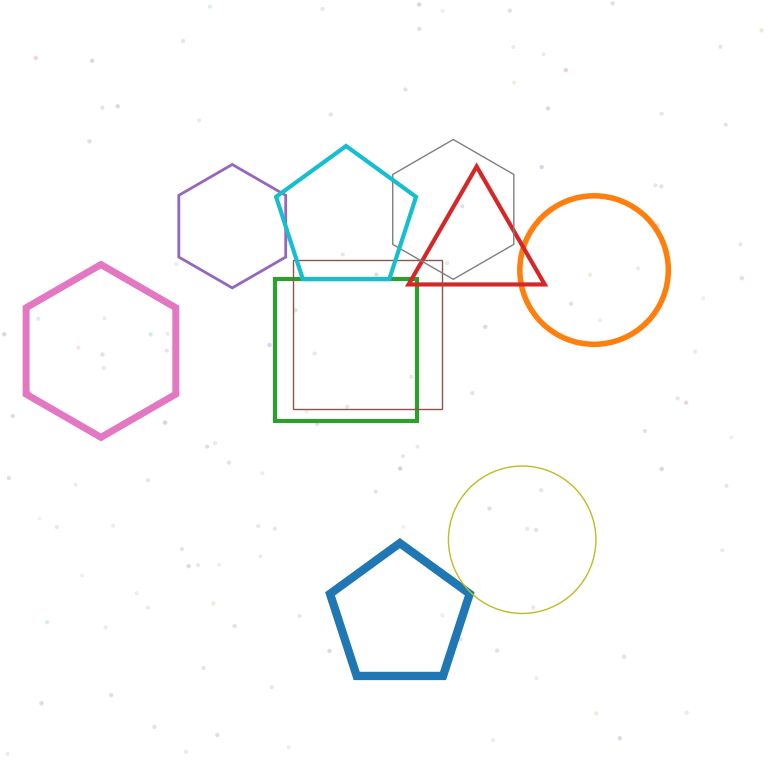[{"shape": "pentagon", "thickness": 3, "radius": 0.48, "center": [0.519, 0.199]}, {"shape": "circle", "thickness": 2, "radius": 0.48, "center": [0.772, 0.649]}, {"shape": "square", "thickness": 1.5, "radius": 0.46, "center": [0.45, 0.545]}, {"shape": "triangle", "thickness": 1.5, "radius": 0.51, "center": [0.619, 0.682]}, {"shape": "hexagon", "thickness": 1, "radius": 0.4, "center": [0.302, 0.706]}, {"shape": "square", "thickness": 0.5, "radius": 0.48, "center": [0.477, 0.566]}, {"shape": "hexagon", "thickness": 2.5, "radius": 0.56, "center": [0.131, 0.544]}, {"shape": "hexagon", "thickness": 0.5, "radius": 0.45, "center": [0.589, 0.728]}, {"shape": "circle", "thickness": 0.5, "radius": 0.48, "center": [0.678, 0.299]}, {"shape": "pentagon", "thickness": 1.5, "radius": 0.48, "center": [0.449, 0.715]}]